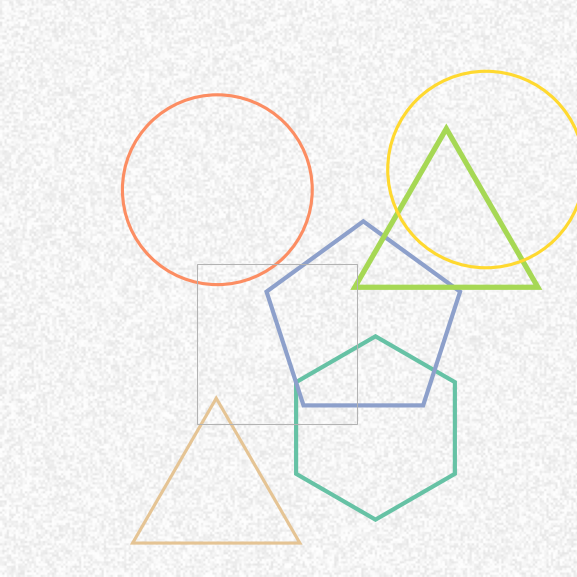[{"shape": "hexagon", "thickness": 2, "radius": 0.79, "center": [0.65, 0.258]}, {"shape": "circle", "thickness": 1.5, "radius": 0.82, "center": [0.376, 0.671]}, {"shape": "pentagon", "thickness": 2, "radius": 0.88, "center": [0.629, 0.44]}, {"shape": "triangle", "thickness": 2.5, "radius": 0.92, "center": [0.773, 0.593]}, {"shape": "circle", "thickness": 1.5, "radius": 0.85, "center": [0.842, 0.706]}, {"shape": "triangle", "thickness": 1.5, "radius": 0.84, "center": [0.374, 0.142]}, {"shape": "square", "thickness": 0.5, "radius": 0.7, "center": [0.48, 0.403]}]